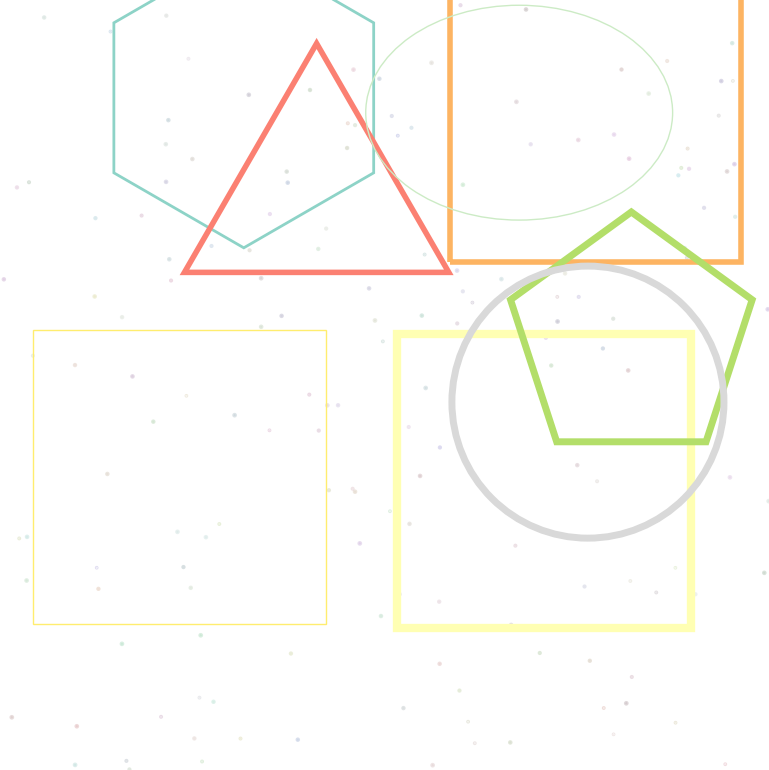[{"shape": "hexagon", "thickness": 1, "radius": 0.97, "center": [0.317, 0.873]}, {"shape": "square", "thickness": 3, "radius": 0.96, "center": [0.706, 0.375]}, {"shape": "triangle", "thickness": 2, "radius": 0.99, "center": [0.411, 0.745]}, {"shape": "square", "thickness": 2, "radius": 0.94, "center": [0.773, 0.848]}, {"shape": "pentagon", "thickness": 2.5, "radius": 0.82, "center": [0.82, 0.56]}, {"shape": "circle", "thickness": 2.5, "radius": 0.88, "center": [0.764, 0.478]}, {"shape": "oval", "thickness": 0.5, "radius": 1.0, "center": [0.674, 0.854]}, {"shape": "square", "thickness": 0.5, "radius": 0.95, "center": [0.233, 0.38]}]